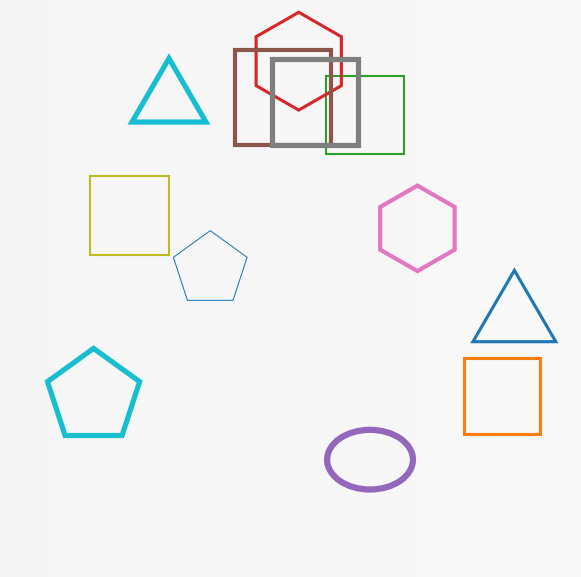[{"shape": "pentagon", "thickness": 0.5, "radius": 0.33, "center": [0.362, 0.533]}, {"shape": "triangle", "thickness": 1.5, "radius": 0.41, "center": [0.885, 0.449]}, {"shape": "square", "thickness": 1.5, "radius": 0.33, "center": [0.864, 0.314]}, {"shape": "square", "thickness": 1, "radius": 0.34, "center": [0.628, 0.801]}, {"shape": "hexagon", "thickness": 1.5, "radius": 0.42, "center": [0.514, 0.893]}, {"shape": "oval", "thickness": 3, "radius": 0.37, "center": [0.637, 0.203]}, {"shape": "square", "thickness": 2, "radius": 0.41, "center": [0.486, 0.83]}, {"shape": "hexagon", "thickness": 2, "radius": 0.37, "center": [0.718, 0.604]}, {"shape": "square", "thickness": 2.5, "radius": 0.37, "center": [0.542, 0.822]}, {"shape": "square", "thickness": 1, "radius": 0.34, "center": [0.223, 0.625]}, {"shape": "triangle", "thickness": 2.5, "radius": 0.37, "center": [0.291, 0.825]}, {"shape": "pentagon", "thickness": 2.5, "radius": 0.42, "center": [0.161, 0.312]}]